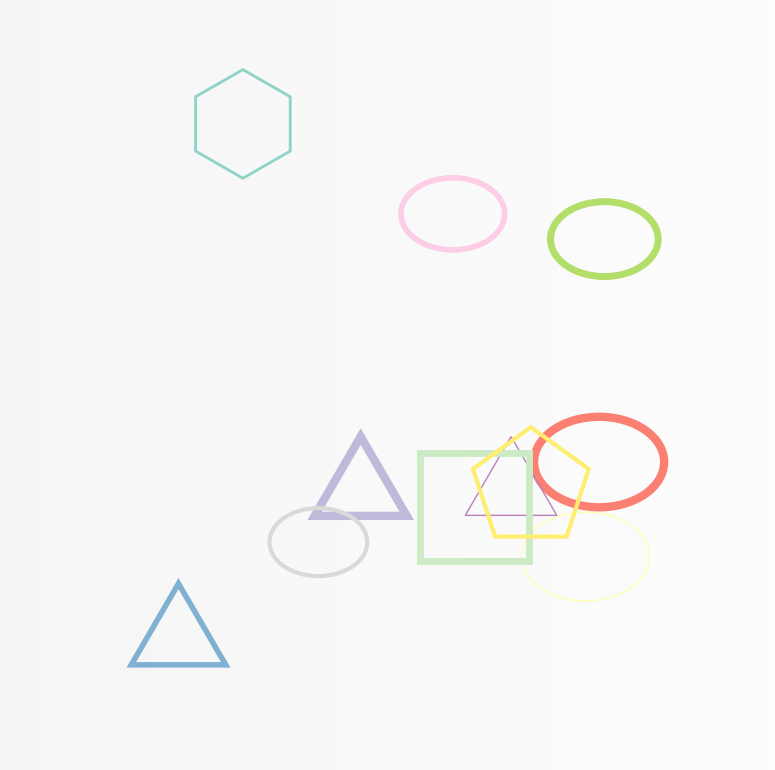[{"shape": "hexagon", "thickness": 1, "radius": 0.35, "center": [0.313, 0.839]}, {"shape": "oval", "thickness": 0.5, "radius": 0.41, "center": [0.755, 0.277]}, {"shape": "triangle", "thickness": 3, "radius": 0.34, "center": [0.465, 0.364]}, {"shape": "oval", "thickness": 3, "radius": 0.42, "center": [0.773, 0.4]}, {"shape": "triangle", "thickness": 2, "radius": 0.35, "center": [0.23, 0.172]}, {"shape": "oval", "thickness": 2.5, "radius": 0.35, "center": [0.78, 0.689]}, {"shape": "oval", "thickness": 2, "radius": 0.33, "center": [0.584, 0.722]}, {"shape": "oval", "thickness": 1.5, "radius": 0.32, "center": [0.411, 0.296]}, {"shape": "triangle", "thickness": 0.5, "radius": 0.34, "center": [0.659, 0.365]}, {"shape": "square", "thickness": 2.5, "radius": 0.35, "center": [0.612, 0.341]}, {"shape": "pentagon", "thickness": 1.5, "radius": 0.39, "center": [0.685, 0.367]}]